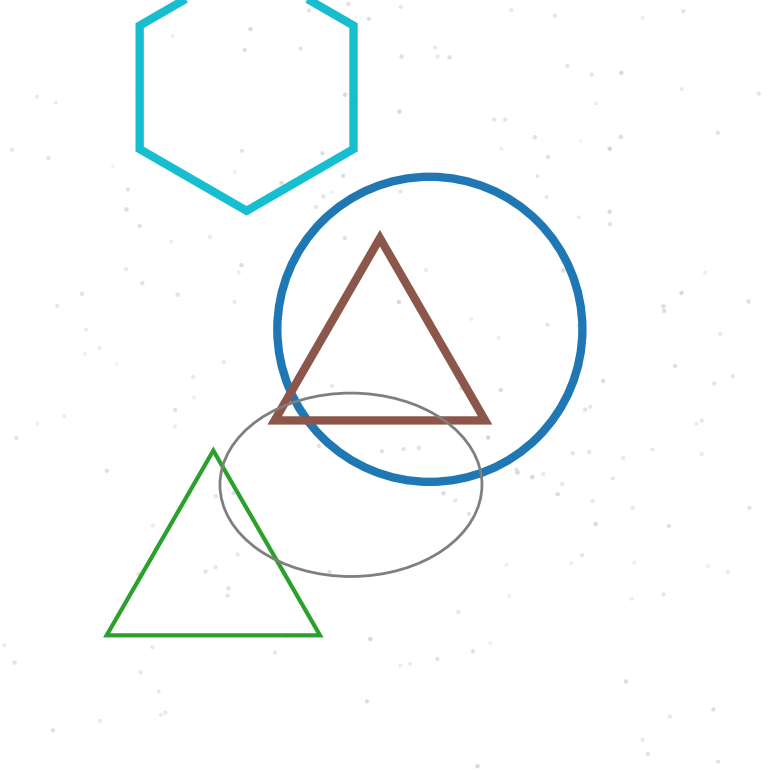[{"shape": "circle", "thickness": 3, "radius": 0.99, "center": [0.558, 0.572]}, {"shape": "triangle", "thickness": 1.5, "radius": 0.8, "center": [0.277, 0.255]}, {"shape": "triangle", "thickness": 3, "radius": 0.79, "center": [0.493, 0.533]}, {"shape": "oval", "thickness": 1, "radius": 0.85, "center": [0.456, 0.37]}, {"shape": "hexagon", "thickness": 3, "radius": 0.8, "center": [0.32, 0.887]}]